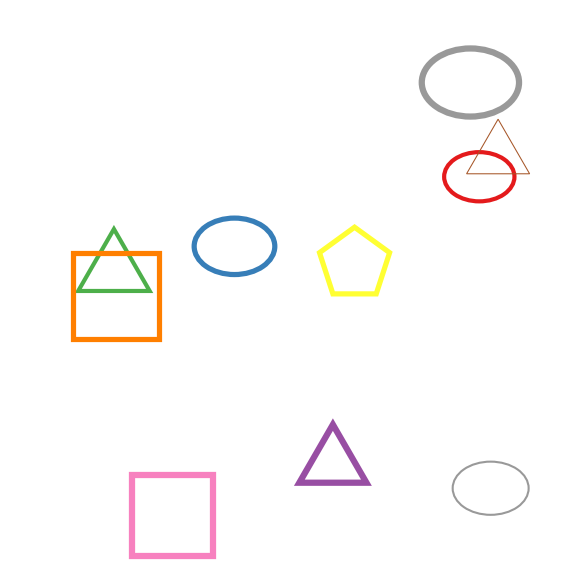[{"shape": "oval", "thickness": 2, "radius": 0.3, "center": [0.83, 0.693]}, {"shape": "oval", "thickness": 2.5, "radius": 0.35, "center": [0.406, 0.573]}, {"shape": "triangle", "thickness": 2, "radius": 0.36, "center": [0.197, 0.531]}, {"shape": "triangle", "thickness": 3, "radius": 0.34, "center": [0.576, 0.197]}, {"shape": "square", "thickness": 2.5, "radius": 0.37, "center": [0.201, 0.486]}, {"shape": "pentagon", "thickness": 2.5, "radius": 0.32, "center": [0.614, 0.542]}, {"shape": "triangle", "thickness": 0.5, "radius": 0.32, "center": [0.862, 0.73]}, {"shape": "square", "thickness": 3, "radius": 0.35, "center": [0.299, 0.107]}, {"shape": "oval", "thickness": 1, "radius": 0.33, "center": [0.85, 0.154]}, {"shape": "oval", "thickness": 3, "radius": 0.42, "center": [0.815, 0.856]}]